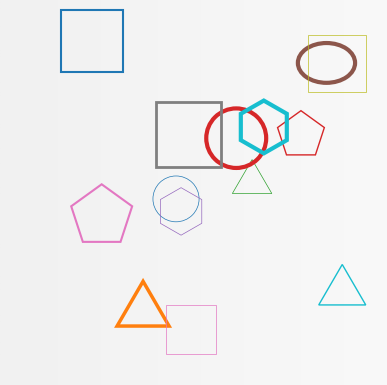[{"shape": "square", "thickness": 1.5, "radius": 0.4, "center": [0.237, 0.893]}, {"shape": "circle", "thickness": 0.5, "radius": 0.3, "center": [0.454, 0.483]}, {"shape": "triangle", "thickness": 2.5, "radius": 0.39, "center": [0.369, 0.192]}, {"shape": "triangle", "thickness": 0.5, "radius": 0.29, "center": [0.651, 0.527]}, {"shape": "circle", "thickness": 3, "radius": 0.39, "center": [0.61, 0.641]}, {"shape": "pentagon", "thickness": 1, "radius": 0.32, "center": [0.777, 0.649]}, {"shape": "hexagon", "thickness": 0.5, "radius": 0.31, "center": [0.467, 0.451]}, {"shape": "oval", "thickness": 3, "radius": 0.37, "center": [0.843, 0.837]}, {"shape": "pentagon", "thickness": 1.5, "radius": 0.41, "center": [0.262, 0.439]}, {"shape": "square", "thickness": 0.5, "radius": 0.32, "center": [0.494, 0.145]}, {"shape": "square", "thickness": 2, "radius": 0.42, "center": [0.487, 0.651]}, {"shape": "square", "thickness": 0.5, "radius": 0.37, "center": [0.87, 0.835]}, {"shape": "triangle", "thickness": 1, "radius": 0.35, "center": [0.883, 0.243]}, {"shape": "hexagon", "thickness": 3, "radius": 0.34, "center": [0.681, 0.67]}]